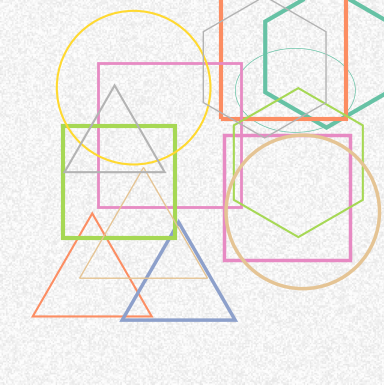[{"shape": "hexagon", "thickness": 3, "radius": 0.92, "center": [0.848, 0.852]}, {"shape": "oval", "thickness": 0.5, "radius": 0.78, "center": [0.767, 0.765]}, {"shape": "triangle", "thickness": 1.5, "radius": 0.89, "center": [0.24, 0.267]}, {"shape": "square", "thickness": 3, "radius": 0.81, "center": [0.737, 0.855]}, {"shape": "triangle", "thickness": 2.5, "radius": 0.85, "center": [0.464, 0.253]}, {"shape": "square", "thickness": 2, "radius": 0.93, "center": [0.44, 0.65]}, {"shape": "square", "thickness": 2.5, "radius": 0.81, "center": [0.746, 0.487]}, {"shape": "hexagon", "thickness": 1.5, "radius": 0.97, "center": [0.775, 0.578]}, {"shape": "square", "thickness": 3, "radius": 0.73, "center": [0.309, 0.528]}, {"shape": "circle", "thickness": 1.5, "radius": 1.0, "center": [0.347, 0.772]}, {"shape": "circle", "thickness": 2.5, "radius": 1.0, "center": [0.786, 0.45]}, {"shape": "triangle", "thickness": 1, "radius": 0.96, "center": [0.373, 0.373]}, {"shape": "hexagon", "thickness": 1, "radius": 0.92, "center": [0.687, 0.826]}, {"shape": "triangle", "thickness": 1.5, "radius": 0.75, "center": [0.298, 0.628]}]